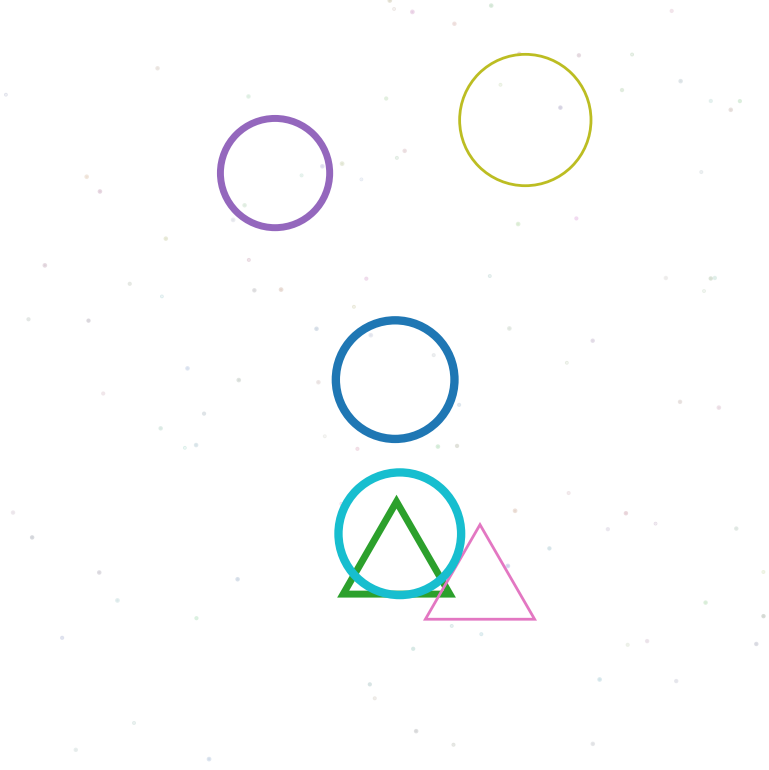[{"shape": "circle", "thickness": 3, "radius": 0.39, "center": [0.513, 0.507]}, {"shape": "triangle", "thickness": 2.5, "radius": 0.4, "center": [0.515, 0.268]}, {"shape": "circle", "thickness": 2.5, "radius": 0.35, "center": [0.357, 0.775]}, {"shape": "triangle", "thickness": 1, "radius": 0.41, "center": [0.623, 0.237]}, {"shape": "circle", "thickness": 1, "radius": 0.43, "center": [0.682, 0.844]}, {"shape": "circle", "thickness": 3, "radius": 0.4, "center": [0.519, 0.307]}]